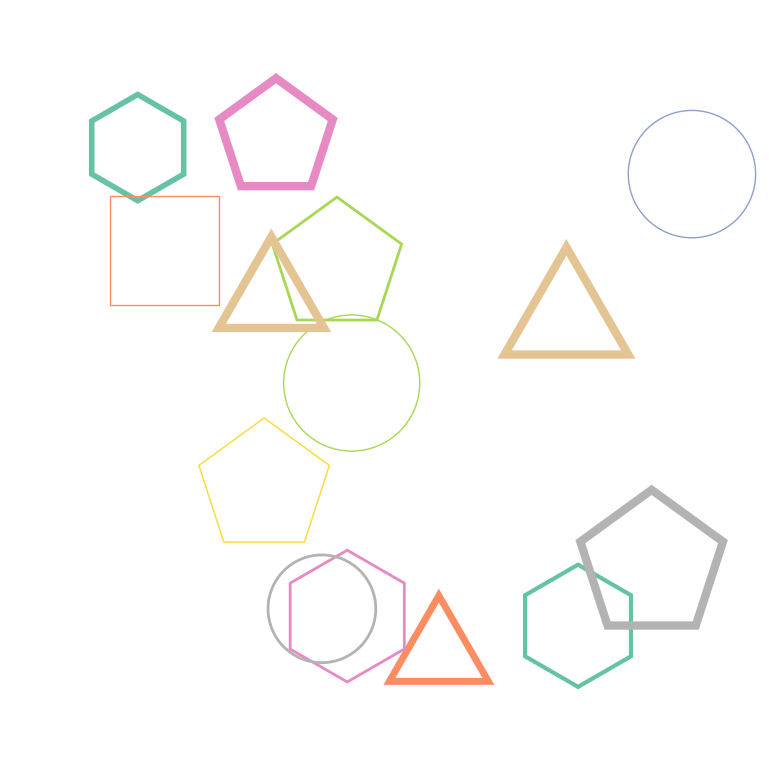[{"shape": "hexagon", "thickness": 1.5, "radius": 0.4, "center": [0.751, 0.187]}, {"shape": "hexagon", "thickness": 2, "radius": 0.34, "center": [0.179, 0.808]}, {"shape": "triangle", "thickness": 2.5, "radius": 0.37, "center": [0.57, 0.152]}, {"shape": "square", "thickness": 0.5, "radius": 0.35, "center": [0.213, 0.675]}, {"shape": "circle", "thickness": 0.5, "radius": 0.41, "center": [0.899, 0.774]}, {"shape": "hexagon", "thickness": 1, "radius": 0.43, "center": [0.451, 0.2]}, {"shape": "pentagon", "thickness": 3, "radius": 0.39, "center": [0.358, 0.821]}, {"shape": "pentagon", "thickness": 1, "radius": 0.44, "center": [0.438, 0.656]}, {"shape": "circle", "thickness": 0.5, "radius": 0.44, "center": [0.457, 0.503]}, {"shape": "pentagon", "thickness": 0.5, "radius": 0.45, "center": [0.343, 0.368]}, {"shape": "triangle", "thickness": 3, "radius": 0.39, "center": [0.352, 0.614]}, {"shape": "triangle", "thickness": 3, "radius": 0.46, "center": [0.736, 0.586]}, {"shape": "pentagon", "thickness": 3, "radius": 0.49, "center": [0.846, 0.266]}, {"shape": "circle", "thickness": 1, "radius": 0.35, "center": [0.418, 0.209]}]